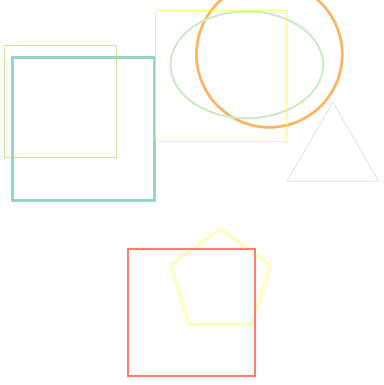[{"shape": "square", "thickness": 2, "radius": 0.93, "center": [0.216, 0.666]}, {"shape": "pentagon", "thickness": 2, "radius": 0.68, "center": [0.572, 0.268]}, {"shape": "square", "thickness": 1.5, "radius": 0.83, "center": [0.498, 0.189]}, {"shape": "circle", "thickness": 2, "radius": 0.95, "center": [0.7, 0.859]}, {"shape": "square", "thickness": 0.5, "radius": 0.73, "center": [0.157, 0.738]}, {"shape": "triangle", "thickness": 0.5, "radius": 0.69, "center": [0.865, 0.598]}, {"shape": "oval", "thickness": 1.5, "radius": 0.99, "center": [0.641, 0.832]}, {"shape": "square", "thickness": 0.5, "radius": 0.85, "center": [0.573, 0.804]}]